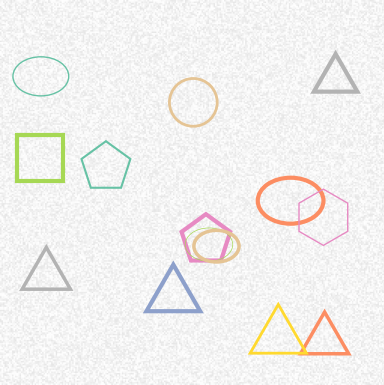[{"shape": "pentagon", "thickness": 1.5, "radius": 0.33, "center": [0.275, 0.566]}, {"shape": "oval", "thickness": 1, "radius": 0.36, "center": [0.106, 0.802]}, {"shape": "oval", "thickness": 3, "radius": 0.43, "center": [0.755, 0.479]}, {"shape": "triangle", "thickness": 2.5, "radius": 0.36, "center": [0.843, 0.117]}, {"shape": "triangle", "thickness": 3, "radius": 0.4, "center": [0.45, 0.232]}, {"shape": "hexagon", "thickness": 1, "radius": 0.37, "center": [0.84, 0.436]}, {"shape": "pentagon", "thickness": 3, "radius": 0.33, "center": [0.535, 0.377]}, {"shape": "square", "thickness": 3, "radius": 0.29, "center": [0.104, 0.59]}, {"shape": "oval", "thickness": 0.5, "radius": 0.31, "center": [0.543, 0.365]}, {"shape": "triangle", "thickness": 2, "radius": 0.42, "center": [0.723, 0.125]}, {"shape": "circle", "thickness": 2, "radius": 0.31, "center": [0.502, 0.734]}, {"shape": "oval", "thickness": 2.5, "radius": 0.29, "center": [0.562, 0.361]}, {"shape": "triangle", "thickness": 2.5, "radius": 0.36, "center": [0.12, 0.285]}, {"shape": "triangle", "thickness": 3, "radius": 0.33, "center": [0.872, 0.795]}]